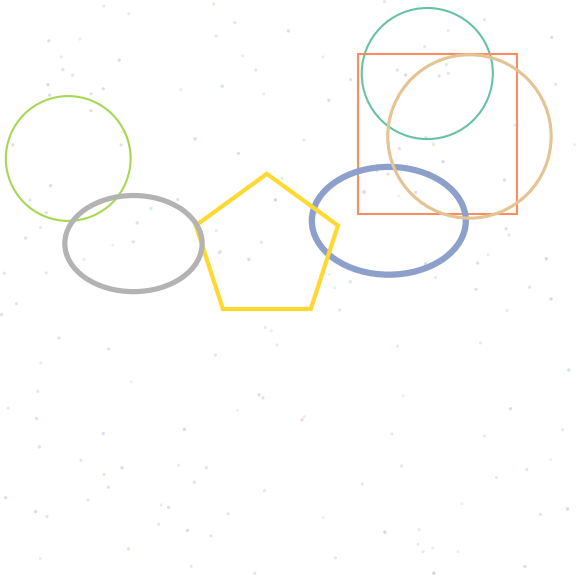[{"shape": "circle", "thickness": 1, "radius": 0.57, "center": [0.74, 0.872]}, {"shape": "square", "thickness": 1, "radius": 0.69, "center": [0.757, 0.767]}, {"shape": "oval", "thickness": 3, "radius": 0.67, "center": [0.673, 0.617]}, {"shape": "circle", "thickness": 1, "radius": 0.54, "center": [0.118, 0.725]}, {"shape": "pentagon", "thickness": 2, "radius": 0.65, "center": [0.462, 0.569]}, {"shape": "circle", "thickness": 1.5, "radius": 0.71, "center": [0.813, 0.763]}, {"shape": "oval", "thickness": 2.5, "radius": 0.59, "center": [0.231, 0.577]}]